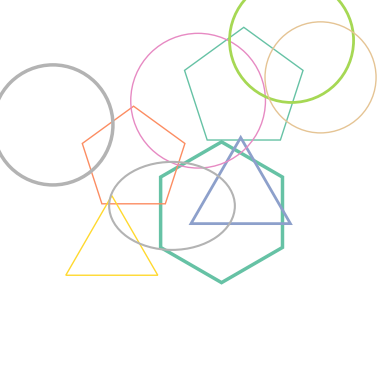[{"shape": "pentagon", "thickness": 1, "radius": 0.81, "center": [0.633, 0.767]}, {"shape": "hexagon", "thickness": 2.5, "radius": 0.91, "center": [0.575, 0.449]}, {"shape": "pentagon", "thickness": 1, "radius": 0.7, "center": [0.347, 0.584]}, {"shape": "triangle", "thickness": 2, "radius": 0.75, "center": [0.625, 0.494]}, {"shape": "circle", "thickness": 1, "radius": 0.87, "center": [0.515, 0.738]}, {"shape": "circle", "thickness": 2, "radius": 0.81, "center": [0.757, 0.895]}, {"shape": "triangle", "thickness": 1, "radius": 0.69, "center": [0.29, 0.354]}, {"shape": "circle", "thickness": 1, "radius": 0.72, "center": [0.833, 0.799]}, {"shape": "oval", "thickness": 1.5, "radius": 0.82, "center": [0.447, 0.465]}, {"shape": "circle", "thickness": 2.5, "radius": 0.78, "center": [0.137, 0.676]}]